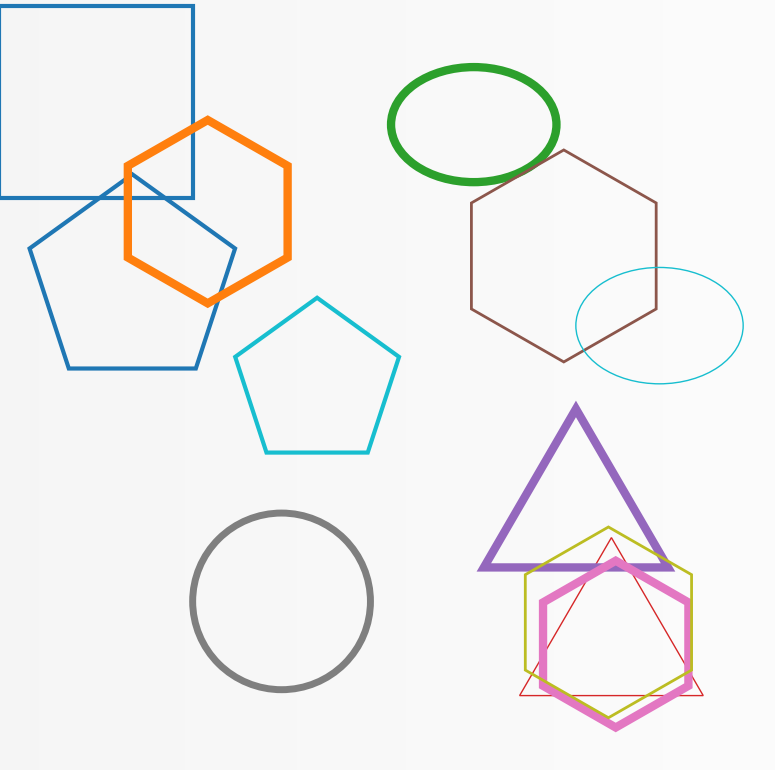[{"shape": "square", "thickness": 1.5, "radius": 0.62, "center": [0.124, 0.868]}, {"shape": "pentagon", "thickness": 1.5, "radius": 0.7, "center": [0.171, 0.634]}, {"shape": "hexagon", "thickness": 3, "radius": 0.6, "center": [0.268, 0.725]}, {"shape": "oval", "thickness": 3, "radius": 0.53, "center": [0.611, 0.838]}, {"shape": "triangle", "thickness": 0.5, "radius": 0.68, "center": [0.789, 0.165]}, {"shape": "triangle", "thickness": 3, "radius": 0.69, "center": [0.743, 0.332]}, {"shape": "hexagon", "thickness": 1, "radius": 0.69, "center": [0.727, 0.668]}, {"shape": "hexagon", "thickness": 3, "radius": 0.54, "center": [0.794, 0.163]}, {"shape": "circle", "thickness": 2.5, "radius": 0.57, "center": [0.363, 0.219]}, {"shape": "hexagon", "thickness": 1, "radius": 0.62, "center": [0.785, 0.192]}, {"shape": "pentagon", "thickness": 1.5, "radius": 0.56, "center": [0.409, 0.502]}, {"shape": "oval", "thickness": 0.5, "radius": 0.54, "center": [0.851, 0.577]}]